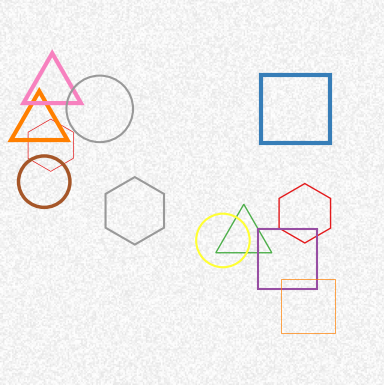[{"shape": "hexagon", "thickness": 0.5, "radius": 0.34, "center": [0.132, 0.623]}, {"shape": "hexagon", "thickness": 1, "radius": 0.39, "center": [0.792, 0.446]}, {"shape": "square", "thickness": 3, "radius": 0.45, "center": [0.768, 0.717]}, {"shape": "triangle", "thickness": 1, "radius": 0.42, "center": [0.633, 0.385]}, {"shape": "square", "thickness": 1.5, "radius": 0.38, "center": [0.747, 0.327]}, {"shape": "square", "thickness": 0.5, "radius": 0.35, "center": [0.8, 0.205]}, {"shape": "triangle", "thickness": 3, "radius": 0.42, "center": [0.102, 0.679]}, {"shape": "circle", "thickness": 1.5, "radius": 0.35, "center": [0.579, 0.375]}, {"shape": "circle", "thickness": 2.5, "radius": 0.33, "center": [0.115, 0.528]}, {"shape": "triangle", "thickness": 3, "radius": 0.43, "center": [0.136, 0.775]}, {"shape": "hexagon", "thickness": 1.5, "radius": 0.44, "center": [0.35, 0.452]}, {"shape": "circle", "thickness": 1.5, "radius": 0.43, "center": [0.259, 0.717]}]